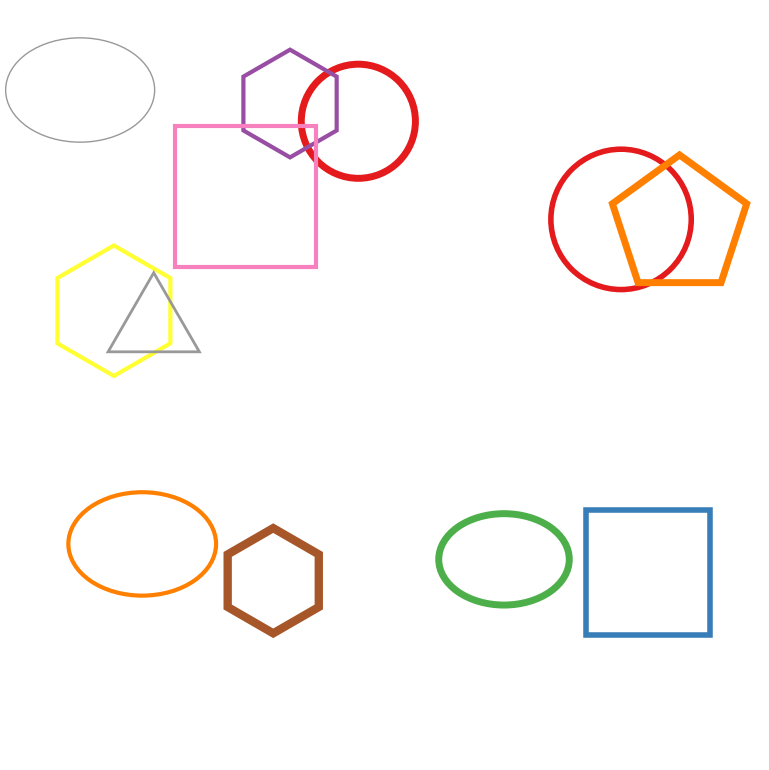[{"shape": "circle", "thickness": 2.5, "radius": 0.37, "center": [0.465, 0.843]}, {"shape": "circle", "thickness": 2, "radius": 0.46, "center": [0.807, 0.715]}, {"shape": "square", "thickness": 2, "radius": 0.41, "center": [0.842, 0.257]}, {"shape": "oval", "thickness": 2.5, "radius": 0.42, "center": [0.655, 0.274]}, {"shape": "hexagon", "thickness": 1.5, "radius": 0.35, "center": [0.377, 0.866]}, {"shape": "pentagon", "thickness": 2.5, "radius": 0.46, "center": [0.883, 0.707]}, {"shape": "oval", "thickness": 1.5, "radius": 0.48, "center": [0.185, 0.294]}, {"shape": "hexagon", "thickness": 1.5, "radius": 0.42, "center": [0.148, 0.596]}, {"shape": "hexagon", "thickness": 3, "radius": 0.34, "center": [0.355, 0.246]}, {"shape": "square", "thickness": 1.5, "radius": 0.46, "center": [0.319, 0.745]}, {"shape": "oval", "thickness": 0.5, "radius": 0.48, "center": [0.104, 0.883]}, {"shape": "triangle", "thickness": 1, "radius": 0.34, "center": [0.2, 0.577]}]